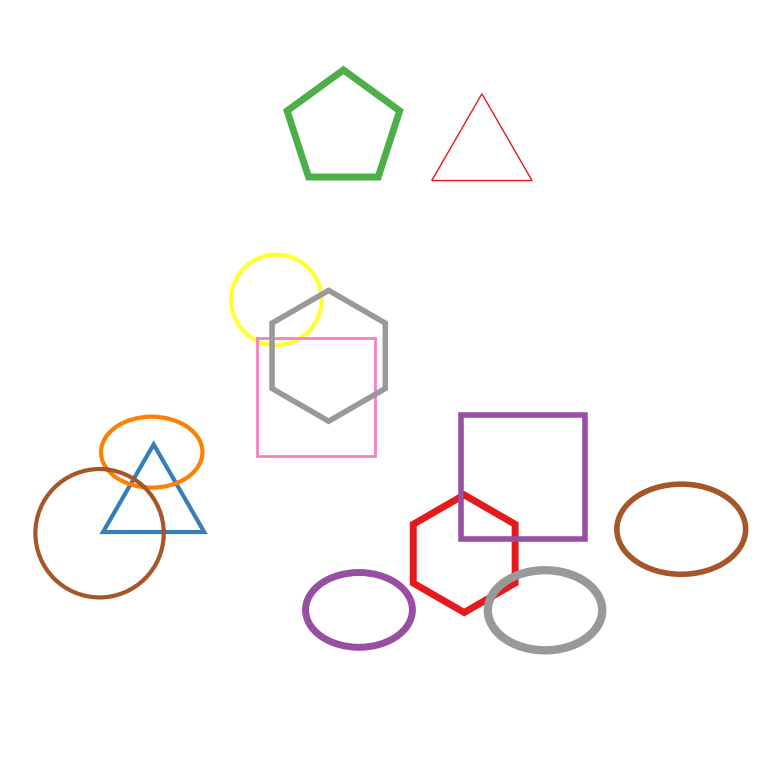[{"shape": "hexagon", "thickness": 2.5, "radius": 0.38, "center": [0.603, 0.281]}, {"shape": "triangle", "thickness": 0.5, "radius": 0.38, "center": [0.626, 0.803]}, {"shape": "triangle", "thickness": 1.5, "radius": 0.38, "center": [0.2, 0.347]}, {"shape": "pentagon", "thickness": 2.5, "radius": 0.38, "center": [0.446, 0.832]}, {"shape": "square", "thickness": 2, "radius": 0.4, "center": [0.68, 0.38]}, {"shape": "oval", "thickness": 2.5, "radius": 0.35, "center": [0.466, 0.208]}, {"shape": "oval", "thickness": 1.5, "radius": 0.33, "center": [0.197, 0.413]}, {"shape": "circle", "thickness": 1.5, "radius": 0.29, "center": [0.359, 0.611]}, {"shape": "oval", "thickness": 2, "radius": 0.42, "center": [0.885, 0.313]}, {"shape": "circle", "thickness": 1.5, "radius": 0.42, "center": [0.129, 0.307]}, {"shape": "square", "thickness": 1, "radius": 0.38, "center": [0.41, 0.484]}, {"shape": "hexagon", "thickness": 2, "radius": 0.42, "center": [0.427, 0.538]}, {"shape": "oval", "thickness": 3, "radius": 0.37, "center": [0.708, 0.207]}]